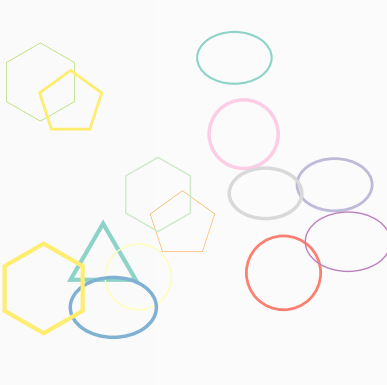[{"shape": "oval", "thickness": 1.5, "radius": 0.48, "center": [0.605, 0.85]}, {"shape": "triangle", "thickness": 3, "radius": 0.49, "center": [0.266, 0.322]}, {"shape": "circle", "thickness": 1, "radius": 0.43, "center": [0.357, 0.281]}, {"shape": "oval", "thickness": 2, "radius": 0.48, "center": [0.863, 0.52]}, {"shape": "circle", "thickness": 2, "radius": 0.48, "center": [0.732, 0.291]}, {"shape": "oval", "thickness": 2.5, "radius": 0.56, "center": [0.292, 0.202]}, {"shape": "pentagon", "thickness": 0.5, "radius": 0.44, "center": [0.471, 0.417]}, {"shape": "hexagon", "thickness": 0.5, "radius": 0.51, "center": [0.104, 0.787]}, {"shape": "circle", "thickness": 2.5, "radius": 0.45, "center": [0.629, 0.652]}, {"shape": "oval", "thickness": 2.5, "radius": 0.47, "center": [0.685, 0.498]}, {"shape": "oval", "thickness": 1, "radius": 0.55, "center": [0.898, 0.372]}, {"shape": "hexagon", "thickness": 1, "radius": 0.48, "center": [0.408, 0.495]}, {"shape": "pentagon", "thickness": 2, "radius": 0.42, "center": [0.182, 0.733]}, {"shape": "hexagon", "thickness": 3, "radius": 0.58, "center": [0.113, 0.251]}]